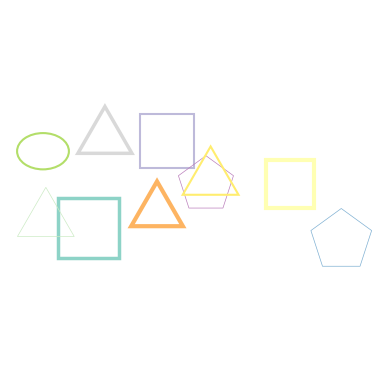[{"shape": "square", "thickness": 2.5, "radius": 0.39, "center": [0.23, 0.409]}, {"shape": "square", "thickness": 3, "radius": 0.31, "center": [0.754, 0.522]}, {"shape": "square", "thickness": 1.5, "radius": 0.35, "center": [0.435, 0.633]}, {"shape": "pentagon", "thickness": 0.5, "radius": 0.41, "center": [0.886, 0.376]}, {"shape": "triangle", "thickness": 3, "radius": 0.39, "center": [0.408, 0.451]}, {"shape": "oval", "thickness": 1.5, "radius": 0.34, "center": [0.112, 0.607]}, {"shape": "triangle", "thickness": 2.5, "radius": 0.41, "center": [0.272, 0.642]}, {"shape": "pentagon", "thickness": 0.5, "radius": 0.38, "center": [0.535, 0.52]}, {"shape": "triangle", "thickness": 0.5, "radius": 0.43, "center": [0.119, 0.428]}, {"shape": "triangle", "thickness": 1.5, "radius": 0.42, "center": [0.547, 0.536]}]